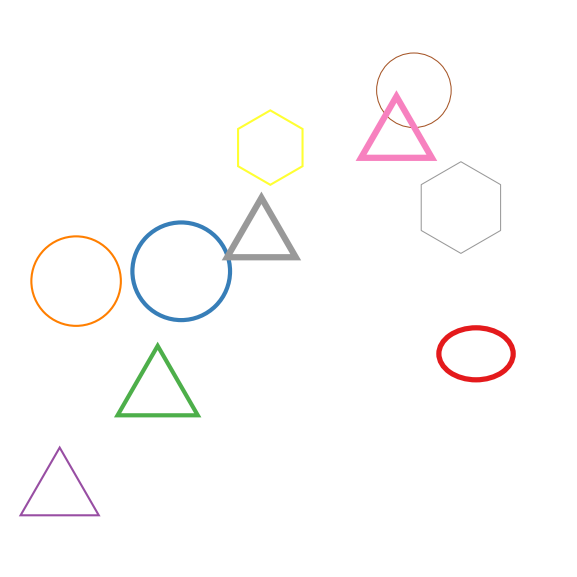[{"shape": "oval", "thickness": 2.5, "radius": 0.32, "center": [0.824, 0.386]}, {"shape": "circle", "thickness": 2, "radius": 0.42, "center": [0.314, 0.529]}, {"shape": "triangle", "thickness": 2, "radius": 0.4, "center": [0.273, 0.32]}, {"shape": "triangle", "thickness": 1, "radius": 0.39, "center": [0.103, 0.146]}, {"shape": "circle", "thickness": 1, "radius": 0.39, "center": [0.132, 0.512]}, {"shape": "hexagon", "thickness": 1, "radius": 0.32, "center": [0.468, 0.744]}, {"shape": "circle", "thickness": 0.5, "radius": 0.32, "center": [0.717, 0.843]}, {"shape": "triangle", "thickness": 3, "radius": 0.35, "center": [0.686, 0.761]}, {"shape": "hexagon", "thickness": 0.5, "radius": 0.4, "center": [0.798, 0.64]}, {"shape": "triangle", "thickness": 3, "radius": 0.34, "center": [0.453, 0.588]}]